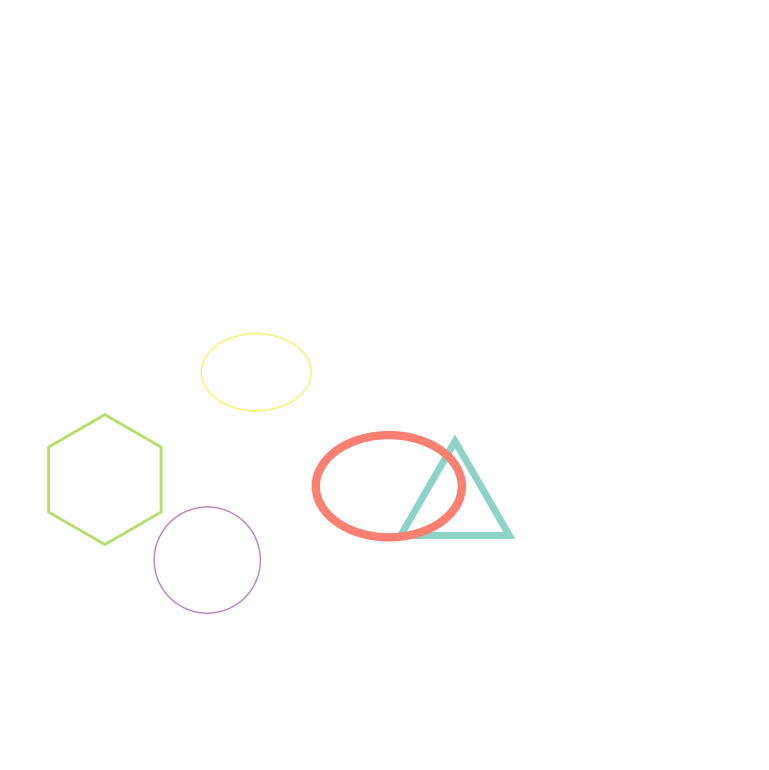[{"shape": "triangle", "thickness": 2.5, "radius": 0.41, "center": [0.591, 0.345]}, {"shape": "oval", "thickness": 3, "radius": 0.47, "center": [0.505, 0.369]}, {"shape": "hexagon", "thickness": 1, "radius": 0.42, "center": [0.136, 0.377]}, {"shape": "circle", "thickness": 0.5, "radius": 0.34, "center": [0.269, 0.273]}, {"shape": "oval", "thickness": 0.5, "radius": 0.36, "center": [0.333, 0.517]}]